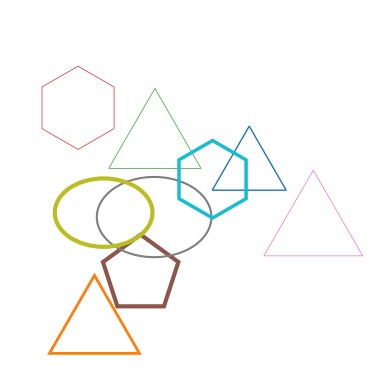[{"shape": "triangle", "thickness": 1, "radius": 0.55, "center": [0.647, 0.561]}, {"shape": "triangle", "thickness": 2, "radius": 0.68, "center": [0.245, 0.15]}, {"shape": "triangle", "thickness": 0.5, "radius": 0.69, "center": [0.402, 0.632]}, {"shape": "hexagon", "thickness": 0.5, "radius": 0.54, "center": [0.203, 0.72]}, {"shape": "pentagon", "thickness": 3, "radius": 0.51, "center": [0.365, 0.288]}, {"shape": "triangle", "thickness": 0.5, "radius": 0.74, "center": [0.814, 0.41]}, {"shape": "oval", "thickness": 1.5, "radius": 0.74, "center": [0.4, 0.436]}, {"shape": "oval", "thickness": 3, "radius": 0.63, "center": [0.269, 0.448]}, {"shape": "hexagon", "thickness": 2.5, "radius": 0.5, "center": [0.552, 0.534]}]